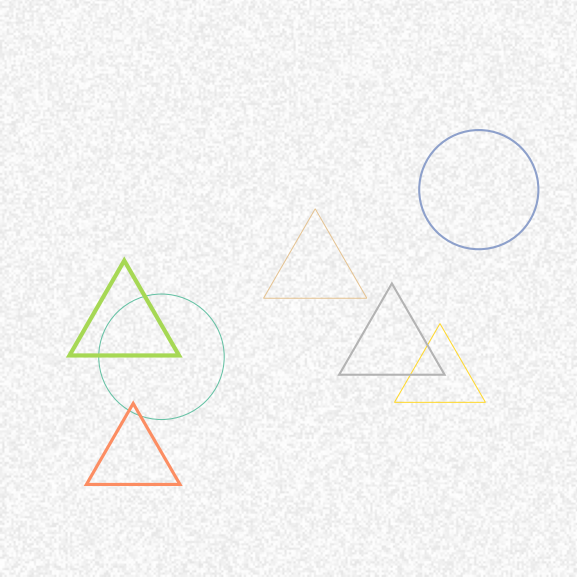[{"shape": "circle", "thickness": 0.5, "radius": 0.54, "center": [0.28, 0.381]}, {"shape": "triangle", "thickness": 1.5, "radius": 0.47, "center": [0.231, 0.207]}, {"shape": "circle", "thickness": 1, "radius": 0.52, "center": [0.829, 0.671]}, {"shape": "triangle", "thickness": 2, "radius": 0.55, "center": [0.215, 0.438]}, {"shape": "triangle", "thickness": 0.5, "radius": 0.45, "center": [0.762, 0.348]}, {"shape": "triangle", "thickness": 0.5, "radius": 0.52, "center": [0.546, 0.534]}, {"shape": "triangle", "thickness": 1, "radius": 0.53, "center": [0.679, 0.403]}]